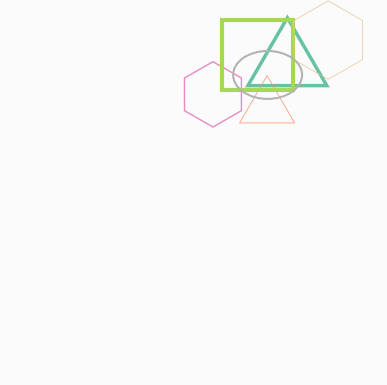[{"shape": "triangle", "thickness": 2.5, "radius": 0.59, "center": [0.742, 0.836]}, {"shape": "triangle", "thickness": 0.5, "radius": 0.41, "center": [0.689, 0.722]}, {"shape": "hexagon", "thickness": 1, "radius": 0.42, "center": [0.55, 0.755]}, {"shape": "square", "thickness": 3, "radius": 0.46, "center": [0.664, 0.857]}, {"shape": "hexagon", "thickness": 0.5, "radius": 0.51, "center": [0.847, 0.896]}, {"shape": "oval", "thickness": 1.5, "radius": 0.44, "center": [0.691, 0.805]}]